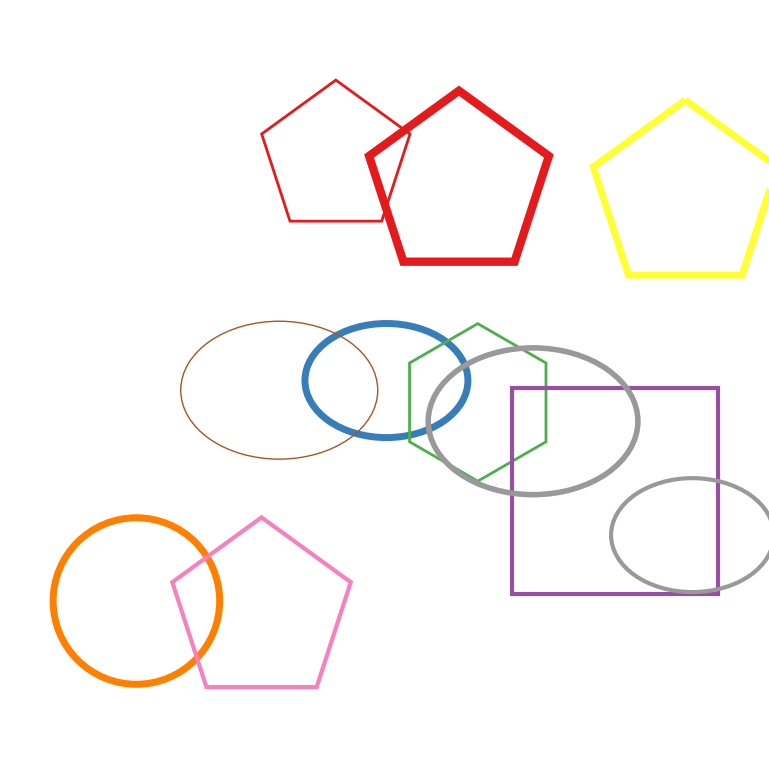[{"shape": "pentagon", "thickness": 1, "radius": 0.51, "center": [0.436, 0.795]}, {"shape": "pentagon", "thickness": 3, "radius": 0.61, "center": [0.596, 0.759]}, {"shape": "oval", "thickness": 2.5, "radius": 0.53, "center": [0.502, 0.506]}, {"shape": "hexagon", "thickness": 1, "radius": 0.51, "center": [0.62, 0.477]}, {"shape": "square", "thickness": 1.5, "radius": 0.67, "center": [0.798, 0.362]}, {"shape": "circle", "thickness": 2.5, "radius": 0.54, "center": [0.177, 0.219]}, {"shape": "pentagon", "thickness": 2.5, "radius": 0.63, "center": [0.89, 0.744]}, {"shape": "oval", "thickness": 0.5, "radius": 0.64, "center": [0.363, 0.493]}, {"shape": "pentagon", "thickness": 1.5, "radius": 0.61, "center": [0.34, 0.206]}, {"shape": "oval", "thickness": 1.5, "radius": 0.53, "center": [0.899, 0.305]}, {"shape": "oval", "thickness": 2, "radius": 0.68, "center": [0.692, 0.453]}]